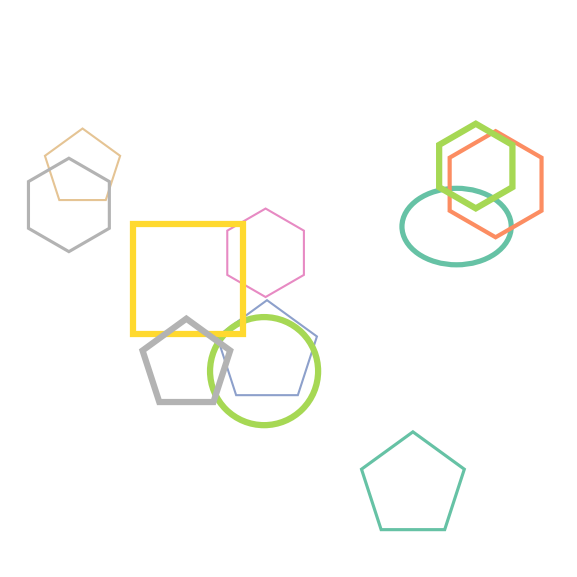[{"shape": "oval", "thickness": 2.5, "radius": 0.47, "center": [0.791, 0.607]}, {"shape": "pentagon", "thickness": 1.5, "radius": 0.47, "center": [0.715, 0.158]}, {"shape": "hexagon", "thickness": 2, "radius": 0.46, "center": [0.858, 0.68]}, {"shape": "pentagon", "thickness": 1, "radius": 0.45, "center": [0.462, 0.388]}, {"shape": "hexagon", "thickness": 1, "radius": 0.38, "center": [0.46, 0.561]}, {"shape": "circle", "thickness": 3, "radius": 0.47, "center": [0.457, 0.356]}, {"shape": "hexagon", "thickness": 3, "radius": 0.37, "center": [0.824, 0.712]}, {"shape": "square", "thickness": 3, "radius": 0.47, "center": [0.326, 0.516]}, {"shape": "pentagon", "thickness": 1, "radius": 0.34, "center": [0.143, 0.708]}, {"shape": "pentagon", "thickness": 3, "radius": 0.4, "center": [0.323, 0.368]}, {"shape": "hexagon", "thickness": 1.5, "radius": 0.4, "center": [0.119, 0.644]}]